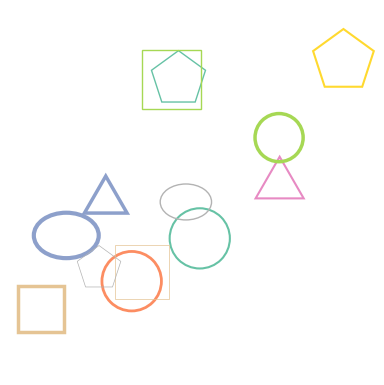[{"shape": "circle", "thickness": 1.5, "radius": 0.39, "center": [0.519, 0.381]}, {"shape": "pentagon", "thickness": 1, "radius": 0.37, "center": [0.464, 0.795]}, {"shape": "circle", "thickness": 2, "radius": 0.39, "center": [0.342, 0.27]}, {"shape": "triangle", "thickness": 2.5, "radius": 0.32, "center": [0.275, 0.479]}, {"shape": "oval", "thickness": 3, "radius": 0.42, "center": [0.172, 0.388]}, {"shape": "triangle", "thickness": 1.5, "radius": 0.36, "center": [0.726, 0.521]}, {"shape": "square", "thickness": 1, "radius": 0.38, "center": [0.446, 0.794]}, {"shape": "circle", "thickness": 2.5, "radius": 0.31, "center": [0.725, 0.643]}, {"shape": "pentagon", "thickness": 1.5, "radius": 0.41, "center": [0.892, 0.842]}, {"shape": "square", "thickness": 0.5, "radius": 0.35, "center": [0.369, 0.294]}, {"shape": "square", "thickness": 2.5, "radius": 0.3, "center": [0.106, 0.198]}, {"shape": "oval", "thickness": 1, "radius": 0.33, "center": [0.483, 0.475]}, {"shape": "pentagon", "thickness": 0.5, "radius": 0.3, "center": [0.257, 0.303]}]